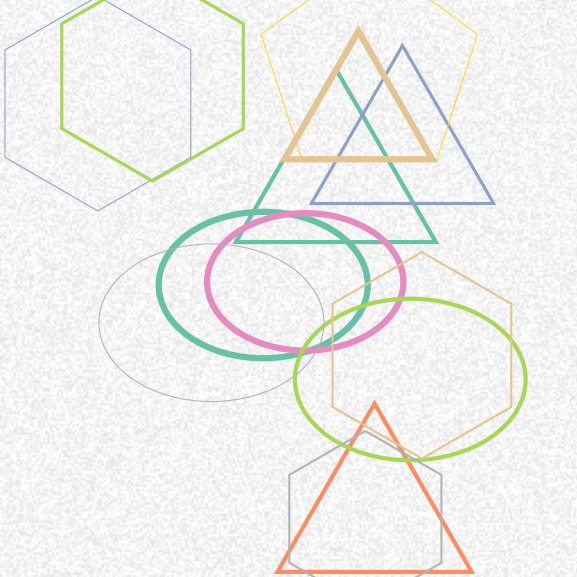[{"shape": "triangle", "thickness": 2, "radius": 1.0, "center": [0.582, 0.68]}, {"shape": "oval", "thickness": 3, "radius": 0.91, "center": [0.456, 0.506]}, {"shape": "triangle", "thickness": 2, "radius": 0.97, "center": [0.649, 0.106]}, {"shape": "triangle", "thickness": 1.5, "radius": 0.91, "center": [0.697, 0.738]}, {"shape": "hexagon", "thickness": 0.5, "radius": 0.93, "center": [0.169, 0.82]}, {"shape": "oval", "thickness": 3, "radius": 0.85, "center": [0.529, 0.511]}, {"shape": "oval", "thickness": 2, "radius": 1.0, "center": [0.71, 0.342]}, {"shape": "hexagon", "thickness": 1.5, "radius": 0.91, "center": [0.264, 0.867]}, {"shape": "pentagon", "thickness": 0.5, "radius": 0.99, "center": [0.64, 0.879]}, {"shape": "triangle", "thickness": 3, "radius": 0.74, "center": [0.621, 0.797]}, {"shape": "hexagon", "thickness": 1, "radius": 0.89, "center": [0.731, 0.384]}, {"shape": "oval", "thickness": 0.5, "radius": 0.97, "center": [0.366, 0.44]}, {"shape": "hexagon", "thickness": 1, "radius": 0.76, "center": [0.633, 0.101]}]